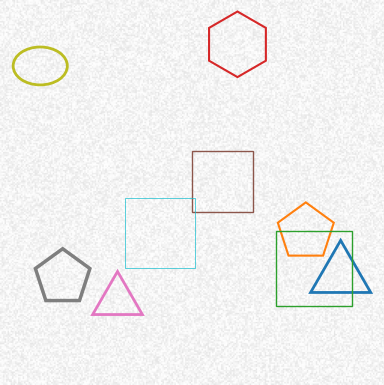[{"shape": "triangle", "thickness": 2, "radius": 0.45, "center": [0.885, 0.285]}, {"shape": "pentagon", "thickness": 1.5, "radius": 0.38, "center": [0.794, 0.398]}, {"shape": "square", "thickness": 1, "radius": 0.49, "center": [0.816, 0.303]}, {"shape": "hexagon", "thickness": 1.5, "radius": 0.43, "center": [0.617, 0.885]}, {"shape": "square", "thickness": 1, "radius": 0.4, "center": [0.578, 0.529]}, {"shape": "triangle", "thickness": 2, "radius": 0.37, "center": [0.305, 0.22]}, {"shape": "pentagon", "thickness": 2.5, "radius": 0.37, "center": [0.163, 0.28]}, {"shape": "oval", "thickness": 2, "radius": 0.35, "center": [0.105, 0.829]}, {"shape": "square", "thickness": 0.5, "radius": 0.45, "center": [0.415, 0.395]}]